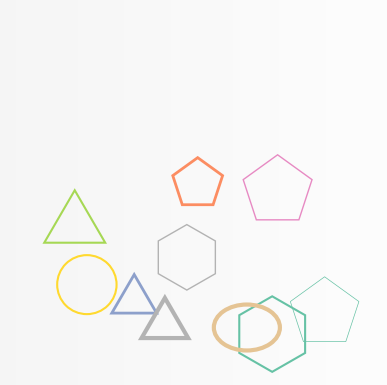[{"shape": "pentagon", "thickness": 0.5, "radius": 0.47, "center": [0.838, 0.188]}, {"shape": "hexagon", "thickness": 1.5, "radius": 0.49, "center": [0.702, 0.132]}, {"shape": "pentagon", "thickness": 2, "radius": 0.34, "center": [0.51, 0.523]}, {"shape": "triangle", "thickness": 2, "radius": 0.33, "center": [0.346, 0.22]}, {"shape": "pentagon", "thickness": 1, "radius": 0.47, "center": [0.716, 0.505]}, {"shape": "triangle", "thickness": 1.5, "radius": 0.45, "center": [0.193, 0.415]}, {"shape": "circle", "thickness": 1.5, "radius": 0.38, "center": [0.224, 0.261]}, {"shape": "oval", "thickness": 3, "radius": 0.43, "center": [0.637, 0.149]}, {"shape": "hexagon", "thickness": 1, "radius": 0.43, "center": [0.482, 0.332]}, {"shape": "triangle", "thickness": 3, "radius": 0.35, "center": [0.425, 0.157]}]